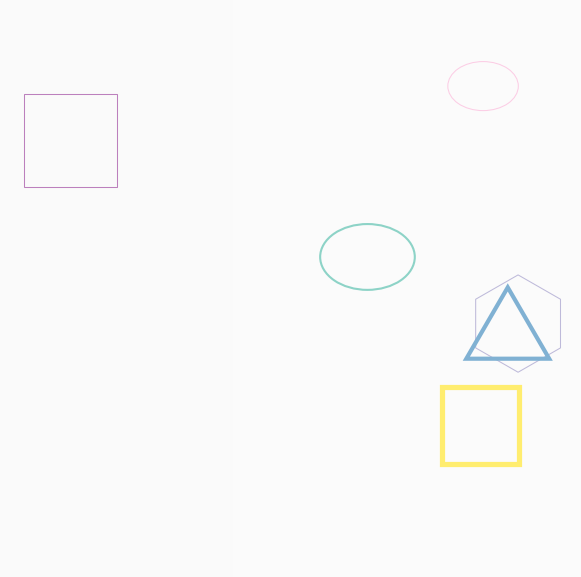[{"shape": "oval", "thickness": 1, "radius": 0.41, "center": [0.632, 0.554]}, {"shape": "hexagon", "thickness": 0.5, "radius": 0.42, "center": [0.891, 0.439]}, {"shape": "triangle", "thickness": 2, "radius": 0.41, "center": [0.874, 0.419]}, {"shape": "oval", "thickness": 0.5, "radius": 0.3, "center": [0.831, 0.85]}, {"shape": "square", "thickness": 0.5, "radius": 0.4, "center": [0.122, 0.756]}, {"shape": "square", "thickness": 2.5, "radius": 0.33, "center": [0.826, 0.262]}]